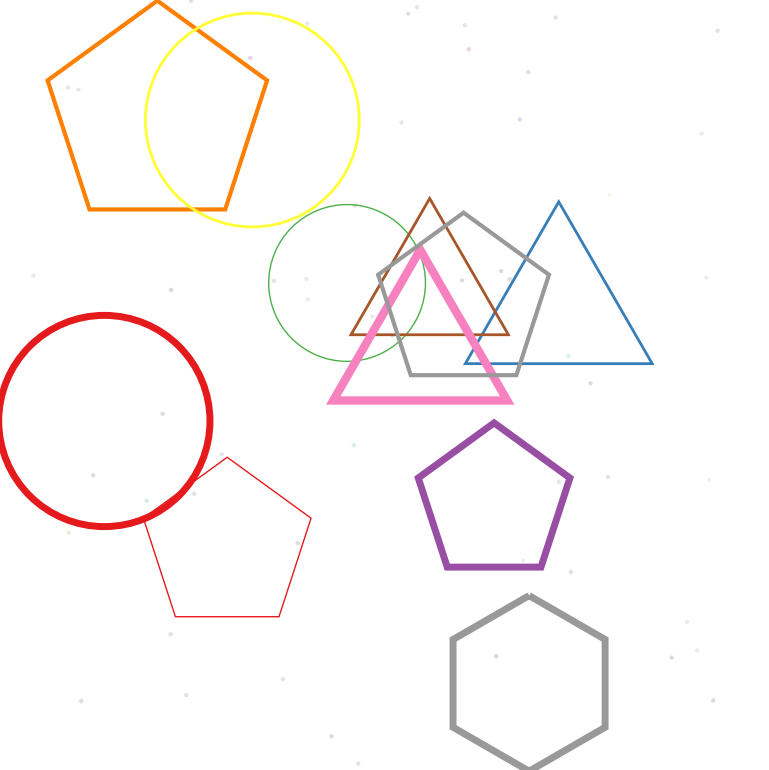[{"shape": "circle", "thickness": 2.5, "radius": 0.69, "center": [0.135, 0.453]}, {"shape": "pentagon", "thickness": 0.5, "radius": 0.57, "center": [0.295, 0.292]}, {"shape": "triangle", "thickness": 1, "radius": 0.7, "center": [0.726, 0.598]}, {"shape": "circle", "thickness": 0.5, "radius": 0.51, "center": [0.451, 0.632]}, {"shape": "pentagon", "thickness": 2.5, "radius": 0.52, "center": [0.642, 0.347]}, {"shape": "pentagon", "thickness": 1.5, "radius": 0.75, "center": [0.204, 0.849]}, {"shape": "circle", "thickness": 1, "radius": 0.69, "center": [0.328, 0.844]}, {"shape": "triangle", "thickness": 1, "radius": 0.59, "center": [0.558, 0.624]}, {"shape": "triangle", "thickness": 3, "radius": 0.65, "center": [0.546, 0.545]}, {"shape": "pentagon", "thickness": 1.5, "radius": 0.58, "center": [0.602, 0.607]}, {"shape": "hexagon", "thickness": 2.5, "radius": 0.57, "center": [0.687, 0.112]}]